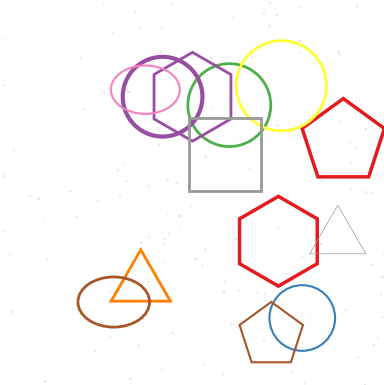[{"shape": "pentagon", "thickness": 2.5, "radius": 0.56, "center": [0.892, 0.632]}, {"shape": "hexagon", "thickness": 2.5, "radius": 0.58, "center": [0.723, 0.373]}, {"shape": "circle", "thickness": 1.5, "radius": 0.43, "center": [0.785, 0.174]}, {"shape": "circle", "thickness": 2, "radius": 0.54, "center": [0.596, 0.727]}, {"shape": "circle", "thickness": 3, "radius": 0.52, "center": [0.422, 0.749]}, {"shape": "hexagon", "thickness": 2, "radius": 0.58, "center": [0.5, 0.749]}, {"shape": "triangle", "thickness": 2, "radius": 0.44, "center": [0.366, 0.262]}, {"shape": "circle", "thickness": 2, "radius": 0.59, "center": [0.731, 0.777]}, {"shape": "oval", "thickness": 2, "radius": 0.47, "center": [0.295, 0.216]}, {"shape": "pentagon", "thickness": 1.5, "radius": 0.43, "center": [0.705, 0.129]}, {"shape": "oval", "thickness": 1.5, "radius": 0.45, "center": [0.378, 0.767]}, {"shape": "triangle", "thickness": 0.5, "radius": 0.42, "center": [0.877, 0.383]}, {"shape": "square", "thickness": 2, "radius": 0.47, "center": [0.585, 0.599]}]